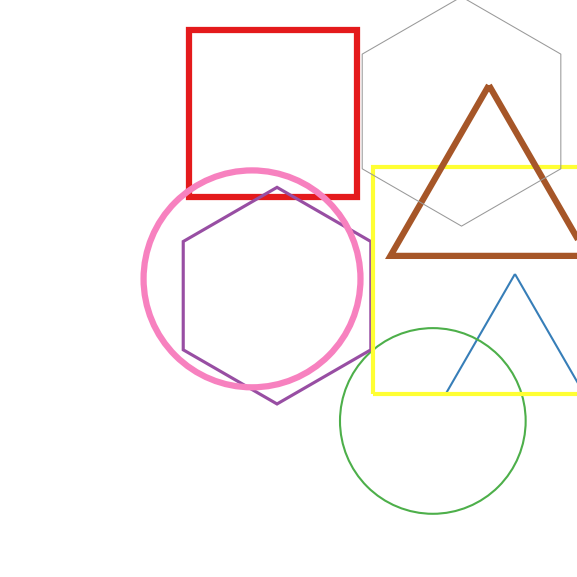[{"shape": "square", "thickness": 3, "radius": 0.73, "center": [0.473, 0.803]}, {"shape": "triangle", "thickness": 1, "radius": 0.69, "center": [0.892, 0.386]}, {"shape": "circle", "thickness": 1, "radius": 0.8, "center": [0.749, 0.27]}, {"shape": "hexagon", "thickness": 1.5, "radius": 0.94, "center": [0.48, 0.487]}, {"shape": "square", "thickness": 2, "radius": 0.98, "center": [0.843, 0.513]}, {"shape": "triangle", "thickness": 3, "radius": 0.98, "center": [0.847, 0.655]}, {"shape": "circle", "thickness": 3, "radius": 0.94, "center": [0.436, 0.516]}, {"shape": "hexagon", "thickness": 0.5, "radius": 0.99, "center": [0.799, 0.806]}]